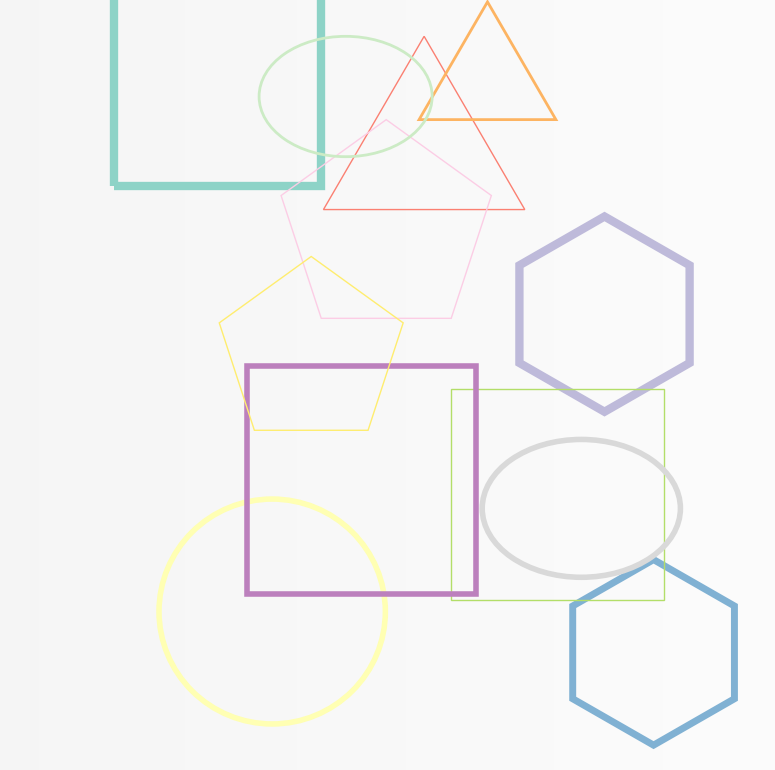[{"shape": "square", "thickness": 3, "radius": 0.67, "center": [0.281, 0.892]}, {"shape": "circle", "thickness": 2, "radius": 0.73, "center": [0.351, 0.206]}, {"shape": "hexagon", "thickness": 3, "radius": 0.63, "center": [0.78, 0.592]}, {"shape": "triangle", "thickness": 0.5, "radius": 0.75, "center": [0.547, 0.803]}, {"shape": "hexagon", "thickness": 2.5, "radius": 0.6, "center": [0.843, 0.153]}, {"shape": "triangle", "thickness": 1, "radius": 0.51, "center": [0.629, 0.896]}, {"shape": "square", "thickness": 0.5, "radius": 0.68, "center": [0.719, 0.358]}, {"shape": "pentagon", "thickness": 0.5, "radius": 0.71, "center": [0.498, 0.702]}, {"shape": "oval", "thickness": 2, "radius": 0.64, "center": [0.75, 0.34]}, {"shape": "square", "thickness": 2, "radius": 0.74, "center": [0.466, 0.377]}, {"shape": "oval", "thickness": 1, "radius": 0.56, "center": [0.446, 0.875]}, {"shape": "pentagon", "thickness": 0.5, "radius": 0.62, "center": [0.402, 0.542]}]